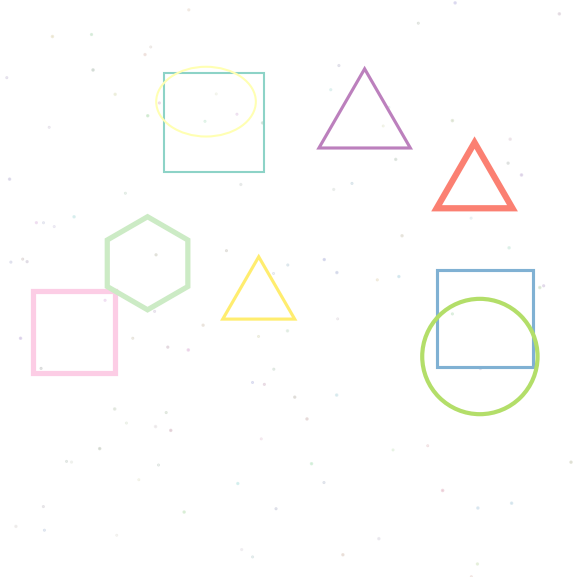[{"shape": "square", "thickness": 1, "radius": 0.43, "center": [0.37, 0.787]}, {"shape": "oval", "thickness": 1, "radius": 0.43, "center": [0.357, 0.823]}, {"shape": "triangle", "thickness": 3, "radius": 0.38, "center": [0.822, 0.676]}, {"shape": "square", "thickness": 1.5, "radius": 0.42, "center": [0.84, 0.447]}, {"shape": "circle", "thickness": 2, "radius": 0.5, "center": [0.831, 0.382]}, {"shape": "square", "thickness": 2.5, "radius": 0.35, "center": [0.128, 0.424]}, {"shape": "triangle", "thickness": 1.5, "radius": 0.46, "center": [0.631, 0.789]}, {"shape": "hexagon", "thickness": 2.5, "radius": 0.4, "center": [0.256, 0.543]}, {"shape": "triangle", "thickness": 1.5, "radius": 0.36, "center": [0.448, 0.483]}]